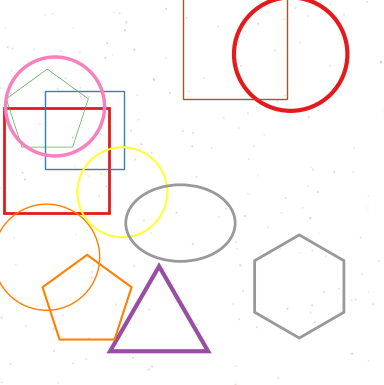[{"shape": "circle", "thickness": 3, "radius": 0.74, "center": [0.755, 0.859]}, {"shape": "square", "thickness": 2, "radius": 0.68, "center": [0.146, 0.583]}, {"shape": "square", "thickness": 1, "radius": 0.51, "center": [0.22, 0.662]}, {"shape": "pentagon", "thickness": 0.5, "radius": 0.56, "center": [0.123, 0.709]}, {"shape": "triangle", "thickness": 3, "radius": 0.74, "center": [0.413, 0.161]}, {"shape": "circle", "thickness": 1, "radius": 0.69, "center": [0.121, 0.332]}, {"shape": "pentagon", "thickness": 1.5, "radius": 0.61, "center": [0.226, 0.216]}, {"shape": "circle", "thickness": 1.5, "radius": 0.58, "center": [0.318, 0.501]}, {"shape": "square", "thickness": 1, "radius": 0.67, "center": [0.61, 0.877]}, {"shape": "circle", "thickness": 2.5, "radius": 0.64, "center": [0.143, 0.723]}, {"shape": "hexagon", "thickness": 2, "radius": 0.67, "center": [0.777, 0.256]}, {"shape": "oval", "thickness": 2, "radius": 0.71, "center": [0.469, 0.421]}]